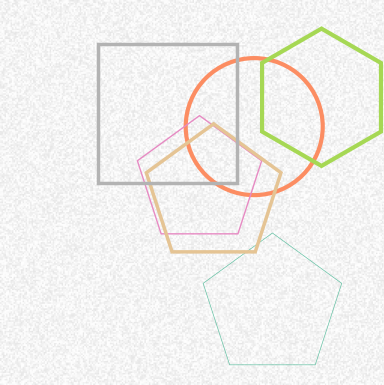[{"shape": "pentagon", "thickness": 0.5, "radius": 0.95, "center": [0.708, 0.206]}, {"shape": "circle", "thickness": 3, "radius": 0.89, "center": [0.66, 0.671]}, {"shape": "pentagon", "thickness": 1, "radius": 0.85, "center": [0.518, 0.53]}, {"shape": "hexagon", "thickness": 3, "radius": 0.89, "center": [0.835, 0.747]}, {"shape": "pentagon", "thickness": 2.5, "radius": 0.92, "center": [0.555, 0.495]}, {"shape": "square", "thickness": 2.5, "radius": 0.9, "center": [0.434, 0.706]}]